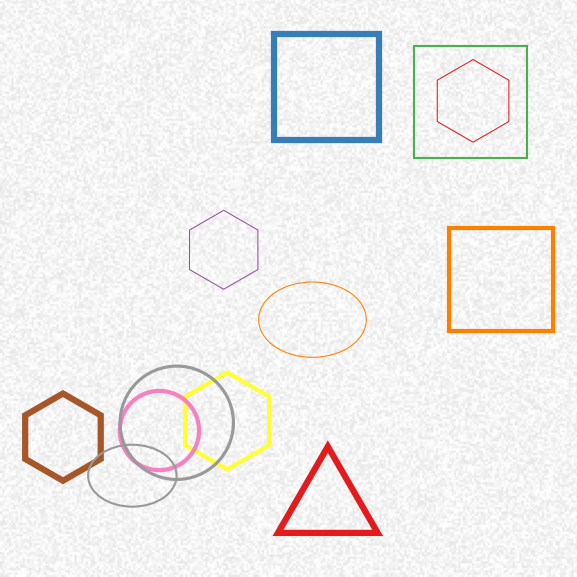[{"shape": "triangle", "thickness": 3, "radius": 0.5, "center": [0.568, 0.126]}, {"shape": "hexagon", "thickness": 0.5, "radius": 0.36, "center": [0.819, 0.824]}, {"shape": "square", "thickness": 3, "radius": 0.46, "center": [0.565, 0.848]}, {"shape": "square", "thickness": 1, "radius": 0.49, "center": [0.815, 0.822]}, {"shape": "hexagon", "thickness": 0.5, "radius": 0.34, "center": [0.387, 0.567]}, {"shape": "oval", "thickness": 0.5, "radius": 0.47, "center": [0.541, 0.446]}, {"shape": "square", "thickness": 2, "radius": 0.45, "center": [0.868, 0.516]}, {"shape": "hexagon", "thickness": 2, "radius": 0.42, "center": [0.393, 0.27]}, {"shape": "hexagon", "thickness": 3, "radius": 0.38, "center": [0.109, 0.242]}, {"shape": "circle", "thickness": 2, "radius": 0.34, "center": [0.276, 0.254]}, {"shape": "oval", "thickness": 1, "radius": 0.38, "center": [0.229, 0.175]}, {"shape": "circle", "thickness": 1.5, "radius": 0.49, "center": [0.306, 0.267]}]